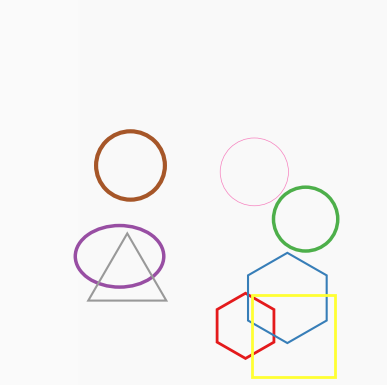[{"shape": "hexagon", "thickness": 2, "radius": 0.42, "center": [0.634, 0.154]}, {"shape": "hexagon", "thickness": 1.5, "radius": 0.59, "center": [0.742, 0.226]}, {"shape": "circle", "thickness": 2.5, "radius": 0.41, "center": [0.789, 0.431]}, {"shape": "oval", "thickness": 2.5, "radius": 0.57, "center": [0.308, 0.334]}, {"shape": "square", "thickness": 2, "radius": 0.53, "center": [0.757, 0.128]}, {"shape": "circle", "thickness": 3, "radius": 0.44, "center": [0.337, 0.57]}, {"shape": "circle", "thickness": 0.5, "radius": 0.44, "center": [0.656, 0.554]}, {"shape": "triangle", "thickness": 1.5, "radius": 0.58, "center": [0.328, 0.277]}]